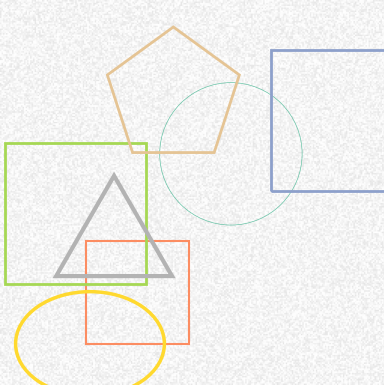[{"shape": "circle", "thickness": 0.5, "radius": 0.92, "center": [0.6, 0.6]}, {"shape": "square", "thickness": 1.5, "radius": 0.67, "center": [0.358, 0.241]}, {"shape": "square", "thickness": 2, "radius": 0.92, "center": [0.887, 0.687]}, {"shape": "square", "thickness": 2, "radius": 0.92, "center": [0.196, 0.446]}, {"shape": "oval", "thickness": 2.5, "radius": 0.97, "center": [0.234, 0.107]}, {"shape": "pentagon", "thickness": 2, "radius": 0.9, "center": [0.45, 0.75]}, {"shape": "triangle", "thickness": 3, "radius": 0.87, "center": [0.296, 0.37]}]